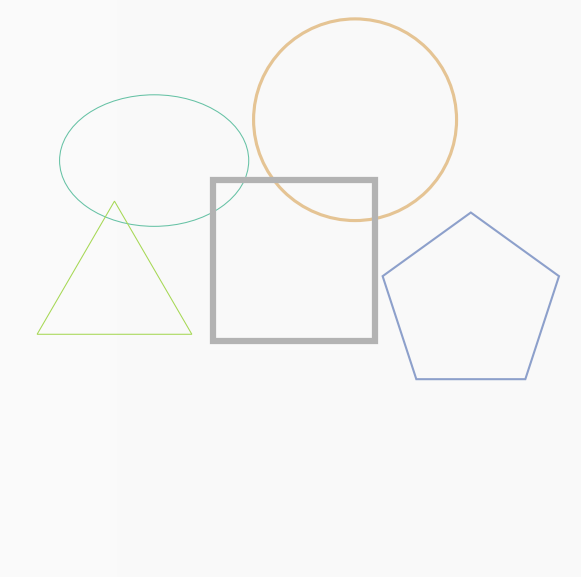[{"shape": "oval", "thickness": 0.5, "radius": 0.81, "center": [0.265, 0.721]}, {"shape": "pentagon", "thickness": 1, "radius": 0.8, "center": [0.81, 0.472]}, {"shape": "triangle", "thickness": 0.5, "radius": 0.77, "center": [0.197, 0.497]}, {"shape": "circle", "thickness": 1.5, "radius": 0.87, "center": [0.611, 0.792]}, {"shape": "square", "thickness": 3, "radius": 0.7, "center": [0.506, 0.548]}]